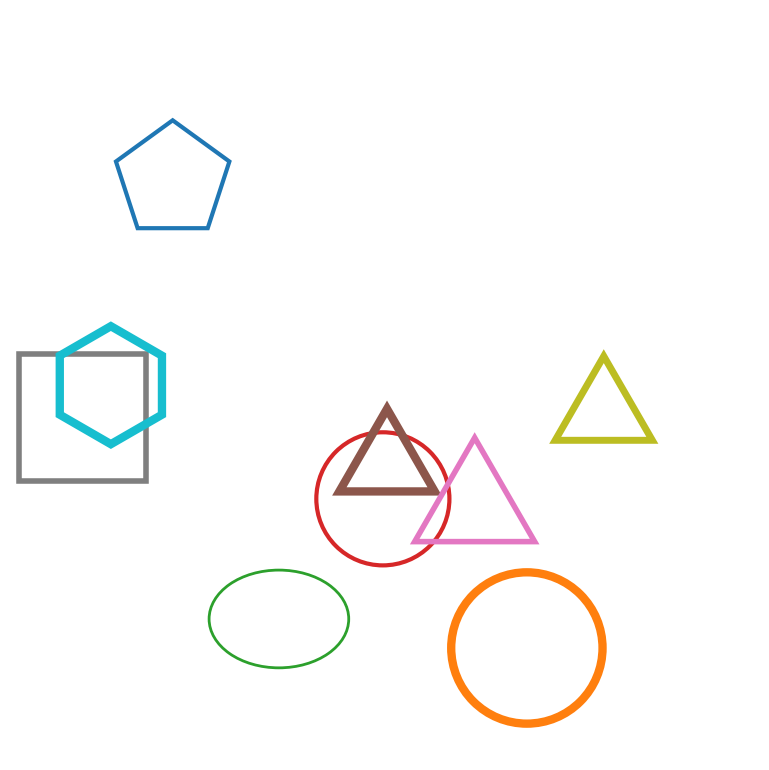[{"shape": "pentagon", "thickness": 1.5, "radius": 0.39, "center": [0.224, 0.766]}, {"shape": "circle", "thickness": 3, "radius": 0.49, "center": [0.684, 0.158]}, {"shape": "oval", "thickness": 1, "radius": 0.45, "center": [0.362, 0.196]}, {"shape": "circle", "thickness": 1.5, "radius": 0.43, "center": [0.497, 0.352]}, {"shape": "triangle", "thickness": 3, "radius": 0.36, "center": [0.503, 0.398]}, {"shape": "triangle", "thickness": 2, "radius": 0.45, "center": [0.616, 0.342]}, {"shape": "square", "thickness": 2, "radius": 0.41, "center": [0.108, 0.458]}, {"shape": "triangle", "thickness": 2.5, "radius": 0.36, "center": [0.784, 0.465]}, {"shape": "hexagon", "thickness": 3, "radius": 0.38, "center": [0.144, 0.5]}]